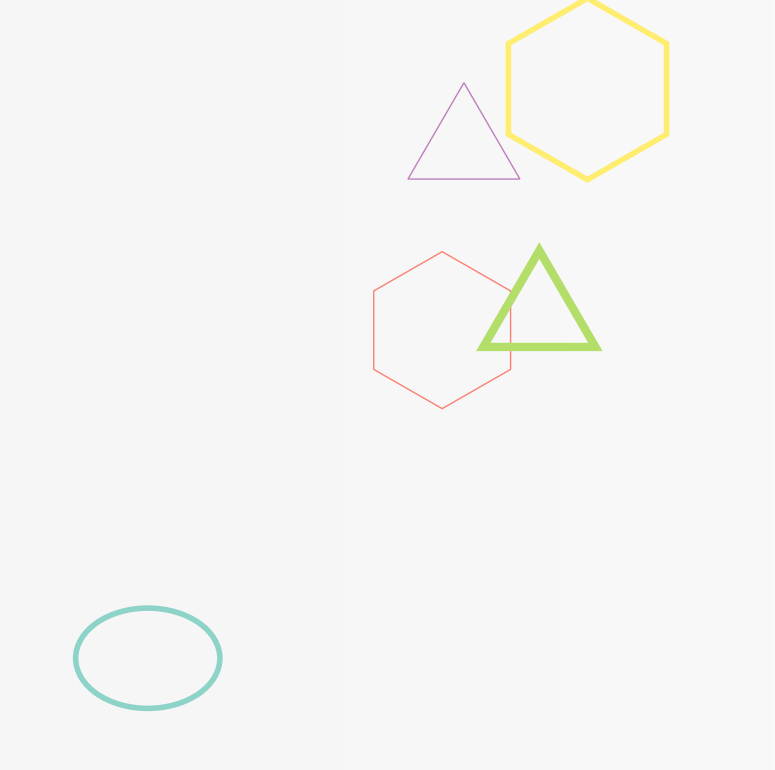[{"shape": "oval", "thickness": 2, "radius": 0.47, "center": [0.191, 0.145]}, {"shape": "hexagon", "thickness": 0.5, "radius": 0.51, "center": [0.571, 0.571]}, {"shape": "triangle", "thickness": 3, "radius": 0.42, "center": [0.696, 0.591]}, {"shape": "triangle", "thickness": 0.5, "radius": 0.42, "center": [0.599, 0.809]}, {"shape": "hexagon", "thickness": 2, "radius": 0.59, "center": [0.758, 0.884]}]